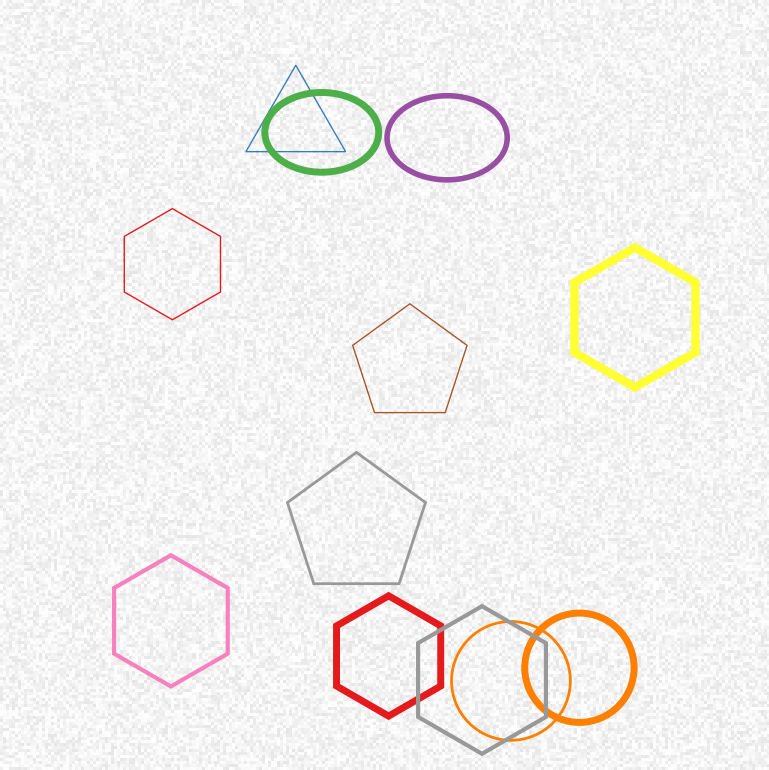[{"shape": "hexagon", "thickness": 2.5, "radius": 0.39, "center": [0.505, 0.148]}, {"shape": "hexagon", "thickness": 0.5, "radius": 0.36, "center": [0.224, 0.657]}, {"shape": "triangle", "thickness": 0.5, "radius": 0.37, "center": [0.384, 0.84]}, {"shape": "oval", "thickness": 2.5, "radius": 0.37, "center": [0.418, 0.828]}, {"shape": "oval", "thickness": 2, "radius": 0.39, "center": [0.581, 0.821]}, {"shape": "circle", "thickness": 1, "radius": 0.39, "center": [0.664, 0.116]}, {"shape": "circle", "thickness": 2.5, "radius": 0.35, "center": [0.753, 0.133]}, {"shape": "hexagon", "thickness": 3, "radius": 0.45, "center": [0.825, 0.588]}, {"shape": "pentagon", "thickness": 0.5, "radius": 0.39, "center": [0.532, 0.527]}, {"shape": "hexagon", "thickness": 1.5, "radius": 0.43, "center": [0.222, 0.194]}, {"shape": "pentagon", "thickness": 1, "radius": 0.47, "center": [0.463, 0.318]}, {"shape": "hexagon", "thickness": 1.5, "radius": 0.48, "center": [0.626, 0.117]}]